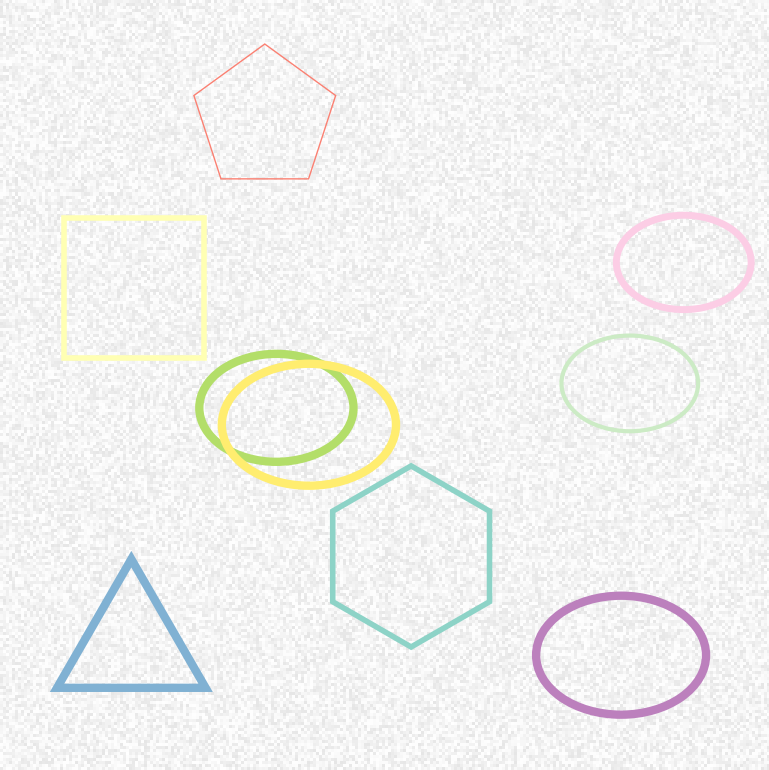[{"shape": "hexagon", "thickness": 2, "radius": 0.59, "center": [0.534, 0.277]}, {"shape": "square", "thickness": 2, "radius": 0.45, "center": [0.174, 0.626]}, {"shape": "pentagon", "thickness": 0.5, "radius": 0.48, "center": [0.344, 0.846]}, {"shape": "triangle", "thickness": 3, "radius": 0.56, "center": [0.171, 0.162]}, {"shape": "oval", "thickness": 3, "radius": 0.5, "center": [0.359, 0.47]}, {"shape": "oval", "thickness": 2.5, "radius": 0.44, "center": [0.888, 0.659]}, {"shape": "oval", "thickness": 3, "radius": 0.55, "center": [0.807, 0.149]}, {"shape": "oval", "thickness": 1.5, "radius": 0.44, "center": [0.818, 0.502]}, {"shape": "oval", "thickness": 3, "radius": 0.57, "center": [0.401, 0.448]}]